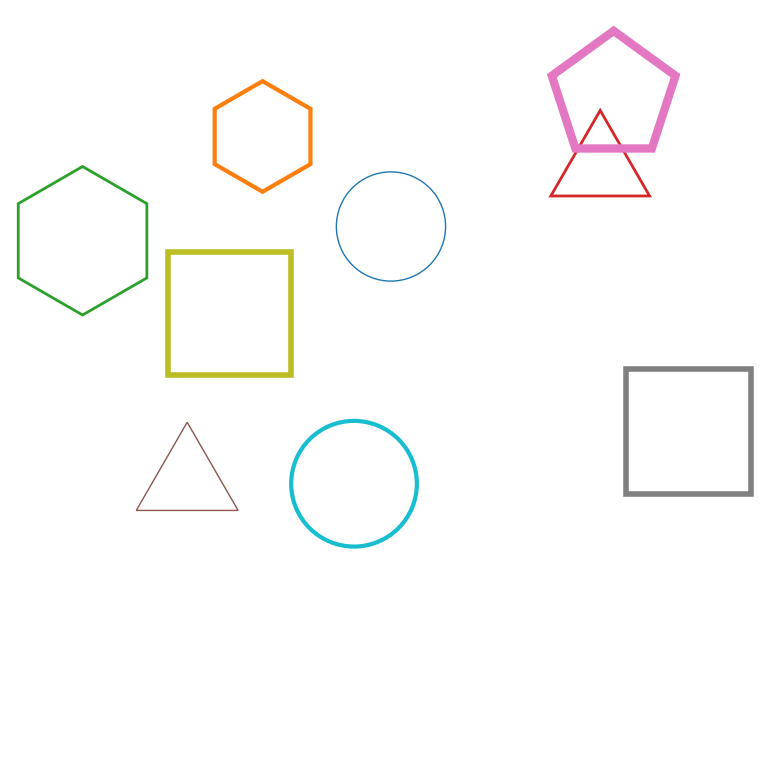[{"shape": "circle", "thickness": 0.5, "radius": 0.35, "center": [0.508, 0.706]}, {"shape": "hexagon", "thickness": 1.5, "radius": 0.36, "center": [0.341, 0.823]}, {"shape": "hexagon", "thickness": 1, "radius": 0.48, "center": [0.107, 0.687]}, {"shape": "triangle", "thickness": 1, "radius": 0.37, "center": [0.779, 0.783]}, {"shape": "triangle", "thickness": 0.5, "radius": 0.38, "center": [0.243, 0.375]}, {"shape": "pentagon", "thickness": 3, "radius": 0.42, "center": [0.797, 0.875]}, {"shape": "square", "thickness": 2, "radius": 0.41, "center": [0.895, 0.44]}, {"shape": "square", "thickness": 2, "radius": 0.4, "center": [0.298, 0.593]}, {"shape": "circle", "thickness": 1.5, "radius": 0.41, "center": [0.46, 0.372]}]